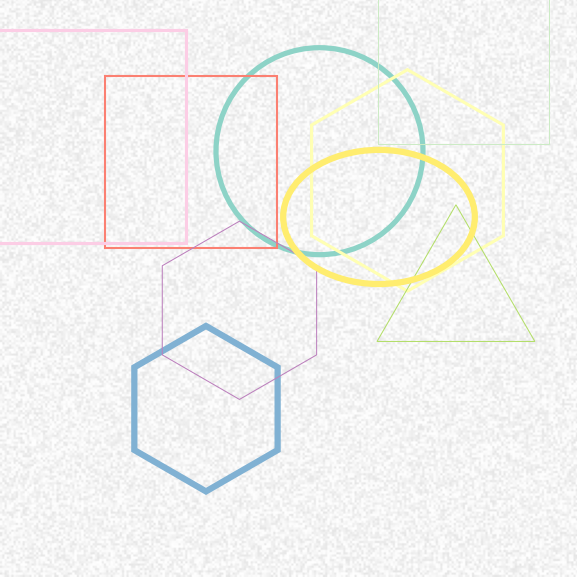[{"shape": "circle", "thickness": 2.5, "radius": 0.9, "center": [0.553, 0.737]}, {"shape": "hexagon", "thickness": 1.5, "radius": 0.96, "center": [0.706, 0.687]}, {"shape": "square", "thickness": 1, "radius": 0.74, "center": [0.331, 0.719]}, {"shape": "hexagon", "thickness": 3, "radius": 0.72, "center": [0.357, 0.291]}, {"shape": "triangle", "thickness": 0.5, "radius": 0.79, "center": [0.79, 0.487]}, {"shape": "square", "thickness": 1.5, "radius": 0.92, "center": [0.138, 0.762]}, {"shape": "hexagon", "thickness": 0.5, "radius": 0.77, "center": [0.415, 0.462]}, {"shape": "square", "thickness": 0.5, "radius": 0.74, "center": [0.803, 0.899]}, {"shape": "oval", "thickness": 3, "radius": 0.83, "center": [0.656, 0.623]}]